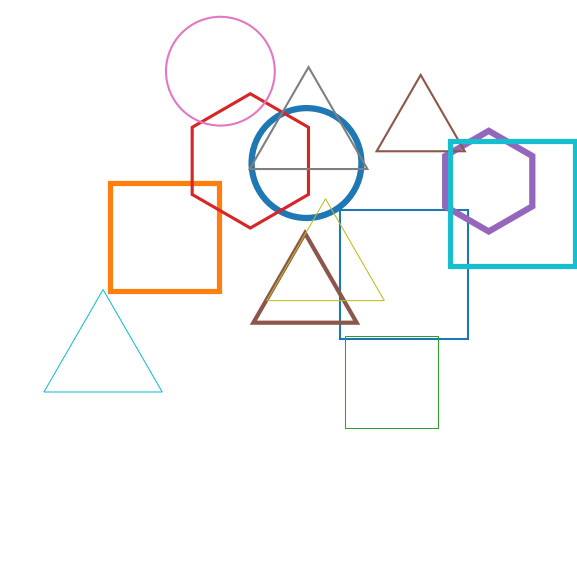[{"shape": "square", "thickness": 1, "radius": 0.56, "center": [0.699, 0.524]}, {"shape": "circle", "thickness": 3, "radius": 0.48, "center": [0.531, 0.717]}, {"shape": "square", "thickness": 2.5, "radius": 0.47, "center": [0.285, 0.589]}, {"shape": "square", "thickness": 0.5, "radius": 0.4, "center": [0.678, 0.338]}, {"shape": "hexagon", "thickness": 1.5, "radius": 0.58, "center": [0.433, 0.721]}, {"shape": "hexagon", "thickness": 3, "radius": 0.44, "center": [0.846, 0.685]}, {"shape": "triangle", "thickness": 2, "radius": 0.52, "center": [0.528, 0.492]}, {"shape": "triangle", "thickness": 1, "radius": 0.44, "center": [0.728, 0.781]}, {"shape": "circle", "thickness": 1, "radius": 0.47, "center": [0.382, 0.876]}, {"shape": "triangle", "thickness": 1, "radius": 0.59, "center": [0.534, 0.765]}, {"shape": "triangle", "thickness": 0.5, "radius": 0.59, "center": [0.564, 0.537]}, {"shape": "square", "thickness": 2.5, "radius": 0.54, "center": [0.888, 0.647]}, {"shape": "triangle", "thickness": 0.5, "radius": 0.59, "center": [0.178, 0.379]}]